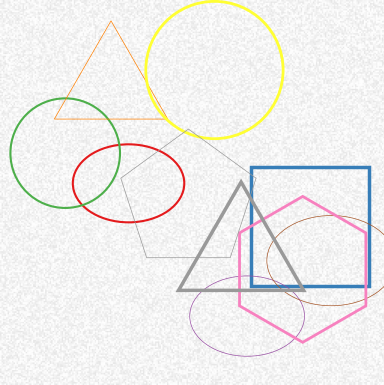[{"shape": "oval", "thickness": 1.5, "radius": 0.72, "center": [0.334, 0.524]}, {"shape": "square", "thickness": 2.5, "radius": 0.77, "center": [0.804, 0.412]}, {"shape": "circle", "thickness": 1.5, "radius": 0.71, "center": [0.169, 0.602]}, {"shape": "oval", "thickness": 0.5, "radius": 0.75, "center": [0.642, 0.179]}, {"shape": "triangle", "thickness": 0.5, "radius": 0.85, "center": [0.288, 0.776]}, {"shape": "circle", "thickness": 2, "radius": 0.89, "center": [0.557, 0.818]}, {"shape": "oval", "thickness": 0.5, "radius": 0.84, "center": [0.86, 0.323]}, {"shape": "hexagon", "thickness": 2, "radius": 0.95, "center": [0.786, 0.3]}, {"shape": "pentagon", "thickness": 0.5, "radius": 0.92, "center": [0.489, 0.48]}, {"shape": "triangle", "thickness": 2.5, "radius": 0.94, "center": [0.626, 0.34]}]